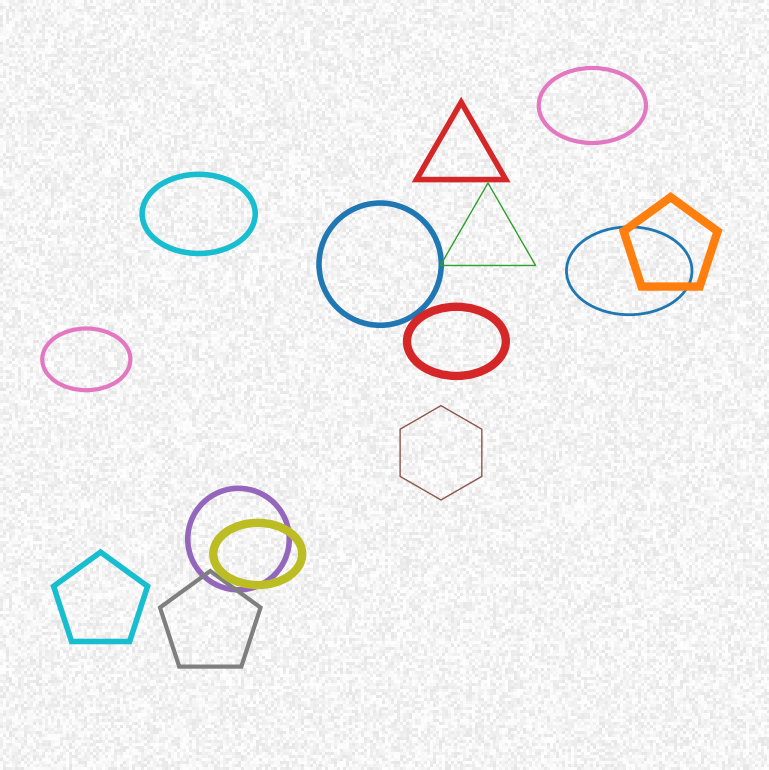[{"shape": "circle", "thickness": 2, "radius": 0.4, "center": [0.494, 0.657]}, {"shape": "oval", "thickness": 1, "radius": 0.41, "center": [0.817, 0.648]}, {"shape": "pentagon", "thickness": 3, "radius": 0.32, "center": [0.871, 0.68]}, {"shape": "triangle", "thickness": 0.5, "radius": 0.36, "center": [0.634, 0.691]}, {"shape": "triangle", "thickness": 2, "radius": 0.33, "center": [0.599, 0.8]}, {"shape": "oval", "thickness": 3, "radius": 0.32, "center": [0.593, 0.557]}, {"shape": "circle", "thickness": 2, "radius": 0.33, "center": [0.31, 0.3]}, {"shape": "hexagon", "thickness": 0.5, "radius": 0.31, "center": [0.573, 0.412]}, {"shape": "oval", "thickness": 1.5, "radius": 0.29, "center": [0.112, 0.533]}, {"shape": "oval", "thickness": 1.5, "radius": 0.35, "center": [0.769, 0.863]}, {"shape": "pentagon", "thickness": 1.5, "radius": 0.34, "center": [0.273, 0.19]}, {"shape": "oval", "thickness": 3, "radius": 0.29, "center": [0.335, 0.281]}, {"shape": "pentagon", "thickness": 2, "radius": 0.32, "center": [0.131, 0.219]}, {"shape": "oval", "thickness": 2, "radius": 0.37, "center": [0.258, 0.722]}]